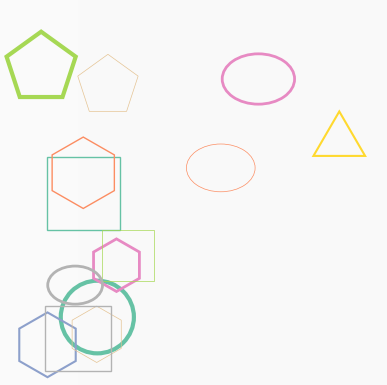[{"shape": "circle", "thickness": 3, "radius": 0.47, "center": [0.251, 0.177]}, {"shape": "square", "thickness": 1, "radius": 0.47, "center": [0.217, 0.497]}, {"shape": "oval", "thickness": 0.5, "radius": 0.44, "center": [0.57, 0.564]}, {"shape": "hexagon", "thickness": 1, "radius": 0.46, "center": [0.215, 0.551]}, {"shape": "hexagon", "thickness": 1.5, "radius": 0.42, "center": [0.123, 0.104]}, {"shape": "hexagon", "thickness": 2, "radius": 0.34, "center": [0.301, 0.311]}, {"shape": "oval", "thickness": 2, "radius": 0.47, "center": [0.667, 0.795]}, {"shape": "pentagon", "thickness": 3, "radius": 0.47, "center": [0.106, 0.824]}, {"shape": "square", "thickness": 0.5, "radius": 0.33, "center": [0.33, 0.337]}, {"shape": "triangle", "thickness": 1.5, "radius": 0.38, "center": [0.876, 0.634]}, {"shape": "pentagon", "thickness": 0.5, "radius": 0.41, "center": [0.279, 0.777]}, {"shape": "hexagon", "thickness": 0.5, "radius": 0.37, "center": [0.25, 0.132]}, {"shape": "square", "thickness": 1, "radius": 0.43, "center": [0.201, 0.121]}, {"shape": "oval", "thickness": 2, "radius": 0.35, "center": [0.194, 0.259]}]